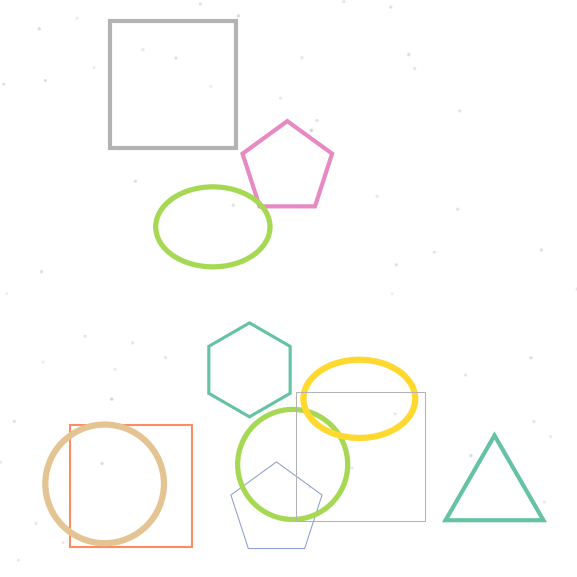[{"shape": "triangle", "thickness": 2, "radius": 0.49, "center": [0.856, 0.147]}, {"shape": "hexagon", "thickness": 1.5, "radius": 0.41, "center": [0.432, 0.359]}, {"shape": "square", "thickness": 1, "radius": 0.53, "center": [0.227, 0.158]}, {"shape": "pentagon", "thickness": 0.5, "radius": 0.41, "center": [0.479, 0.116]}, {"shape": "pentagon", "thickness": 2, "radius": 0.41, "center": [0.498, 0.708]}, {"shape": "circle", "thickness": 2.5, "radius": 0.48, "center": [0.507, 0.195]}, {"shape": "oval", "thickness": 2.5, "radius": 0.49, "center": [0.369, 0.606]}, {"shape": "oval", "thickness": 3, "radius": 0.48, "center": [0.622, 0.309]}, {"shape": "circle", "thickness": 3, "radius": 0.51, "center": [0.181, 0.161]}, {"shape": "square", "thickness": 2, "radius": 0.55, "center": [0.299, 0.853]}, {"shape": "square", "thickness": 0.5, "radius": 0.56, "center": [0.624, 0.209]}]